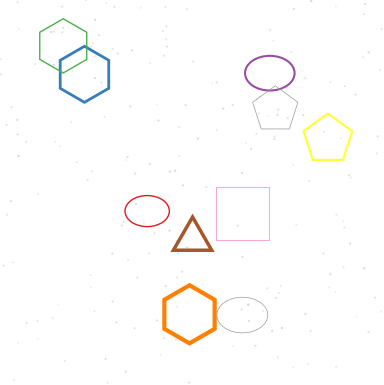[{"shape": "oval", "thickness": 1, "radius": 0.29, "center": [0.382, 0.452]}, {"shape": "hexagon", "thickness": 2, "radius": 0.36, "center": [0.219, 0.807]}, {"shape": "hexagon", "thickness": 1, "radius": 0.35, "center": [0.164, 0.881]}, {"shape": "oval", "thickness": 1.5, "radius": 0.32, "center": [0.701, 0.81]}, {"shape": "hexagon", "thickness": 3, "radius": 0.38, "center": [0.492, 0.184]}, {"shape": "pentagon", "thickness": 1.5, "radius": 0.33, "center": [0.852, 0.639]}, {"shape": "triangle", "thickness": 2.5, "radius": 0.29, "center": [0.5, 0.379]}, {"shape": "square", "thickness": 0.5, "radius": 0.34, "center": [0.629, 0.445]}, {"shape": "oval", "thickness": 0.5, "radius": 0.33, "center": [0.629, 0.182]}, {"shape": "pentagon", "thickness": 0.5, "radius": 0.31, "center": [0.715, 0.715]}]